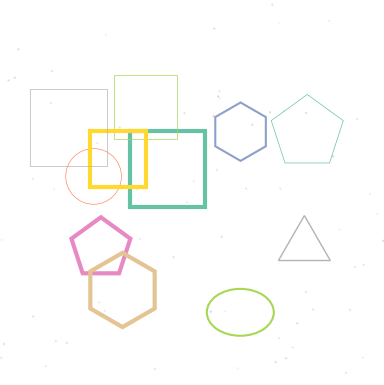[{"shape": "square", "thickness": 3, "radius": 0.49, "center": [0.435, 0.561]}, {"shape": "pentagon", "thickness": 0.5, "radius": 0.49, "center": [0.798, 0.656]}, {"shape": "circle", "thickness": 0.5, "radius": 0.36, "center": [0.243, 0.542]}, {"shape": "hexagon", "thickness": 1.5, "radius": 0.38, "center": [0.625, 0.658]}, {"shape": "pentagon", "thickness": 3, "radius": 0.4, "center": [0.262, 0.355]}, {"shape": "oval", "thickness": 1.5, "radius": 0.43, "center": [0.624, 0.189]}, {"shape": "square", "thickness": 0.5, "radius": 0.41, "center": [0.378, 0.722]}, {"shape": "square", "thickness": 3, "radius": 0.36, "center": [0.307, 0.587]}, {"shape": "hexagon", "thickness": 3, "radius": 0.48, "center": [0.318, 0.247]}, {"shape": "triangle", "thickness": 1, "radius": 0.39, "center": [0.791, 0.362]}, {"shape": "square", "thickness": 0.5, "radius": 0.5, "center": [0.178, 0.669]}]